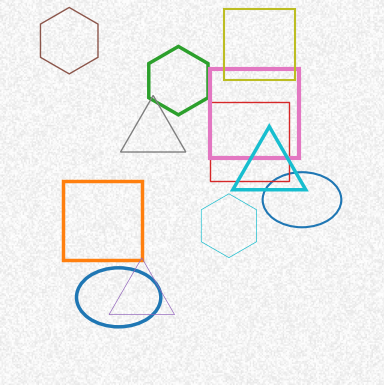[{"shape": "oval", "thickness": 1.5, "radius": 0.51, "center": [0.784, 0.481]}, {"shape": "oval", "thickness": 2.5, "radius": 0.55, "center": [0.308, 0.228]}, {"shape": "square", "thickness": 2.5, "radius": 0.51, "center": [0.266, 0.426]}, {"shape": "hexagon", "thickness": 2.5, "radius": 0.44, "center": [0.463, 0.791]}, {"shape": "square", "thickness": 1, "radius": 0.51, "center": [0.648, 0.631]}, {"shape": "triangle", "thickness": 0.5, "radius": 0.49, "center": [0.368, 0.232]}, {"shape": "hexagon", "thickness": 1, "radius": 0.43, "center": [0.18, 0.894]}, {"shape": "square", "thickness": 3, "radius": 0.58, "center": [0.66, 0.705]}, {"shape": "triangle", "thickness": 1, "radius": 0.49, "center": [0.398, 0.654]}, {"shape": "square", "thickness": 1.5, "radius": 0.46, "center": [0.674, 0.885]}, {"shape": "hexagon", "thickness": 0.5, "radius": 0.41, "center": [0.595, 0.414]}, {"shape": "triangle", "thickness": 2.5, "radius": 0.55, "center": [0.699, 0.562]}]